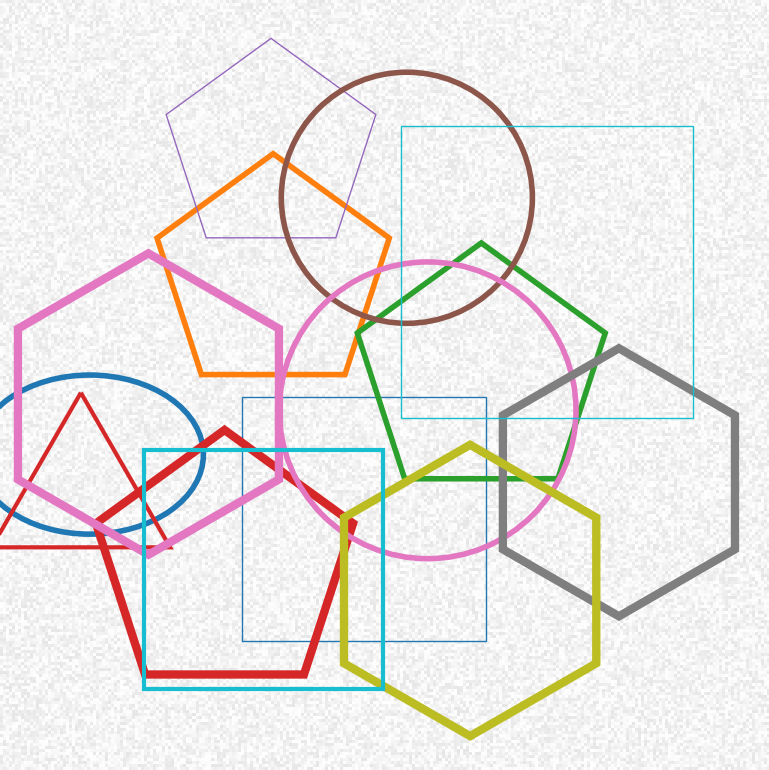[{"shape": "square", "thickness": 0.5, "radius": 0.79, "center": [0.473, 0.326]}, {"shape": "oval", "thickness": 2, "radius": 0.74, "center": [0.117, 0.41]}, {"shape": "pentagon", "thickness": 2, "radius": 0.79, "center": [0.355, 0.642]}, {"shape": "pentagon", "thickness": 2, "radius": 0.85, "center": [0.625, 0.515]}, {"shape": "triangle", "thickness": 1.5, "radius": 0.67, "center": [0.105, 0.356]}, {"shape": "pentagon", "thickness": 3, "radius": 0.88, "center": [0.292, 0.266]}, {"shape": "pentagon", "thickness": 0.5, "radius": 0.72, "center": [0.352, 0.807]}, {"shape": "circle", "thickness": 2, "radius": 0.82, "center": [0.528, 0.743]}, {"shape": "circle", "thickness": 2, "radius": 0.96, "center": [0.555, 0.467]}, {"shape": "hexagon", "thickness": 3, "radius": 0.98, "center": [0.193, 0.475]}, {"shape": "hexagon", "thickness": 3, "radius": 0.87, "center": [0.804, 0.374]}, {"shape": "hexagon", "thickness": 3, "radius": 0.95, "center": [0.611, 0.233]}, {"shape": "square", "thickness": 1.5, "radius": 0.77, "center": [0.342, 0.26]}, {"shape": "square", "thickness": 0.5, "radius": 0.95, "center": [0.71, 0.647]}]